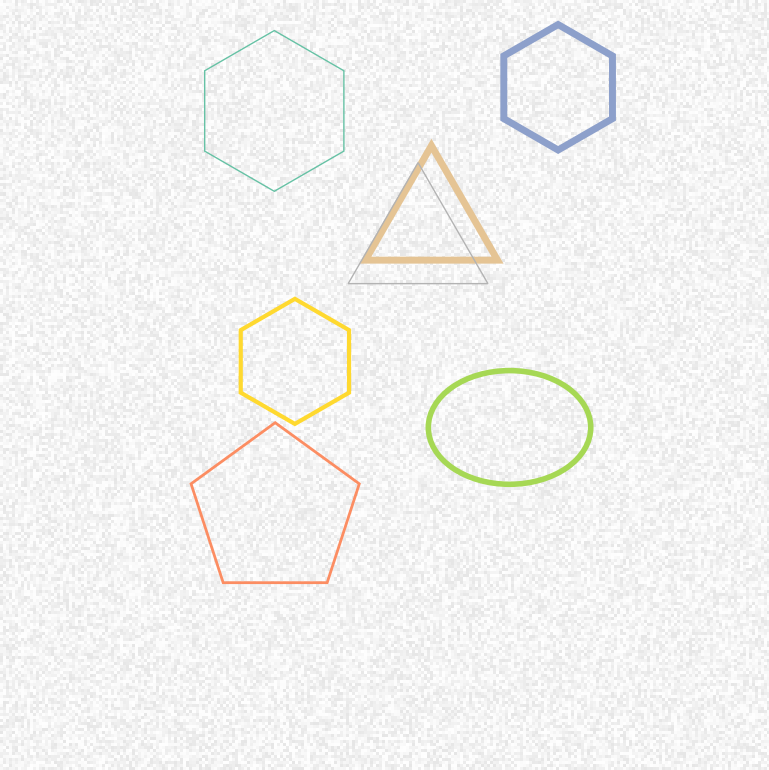[{"shape": "hexagon", "thickness": 0.5, "radius": 0.52, "center": [0.356, 0.856]}, {"shape": "pentagon", "thickness": 1, "radius": 0.57, "center": [0.357, 0.336]}, {"shape": "hexagon", "thickness": 2.5, "radius": 0.41, "center": [0.725, 0.887]}, {"shape": "oval", "thickness": 2, "radius": 0.53, "center": [0.662, 0.445]}, {"shape": "hexagon", "thickness": 1.5, "radius": 0.41, "center": [0.383, 0.531]}, {"shape": "triangle", "thickness": 2.5, "radius": 0.5, "center": [0.56, 0.712]}, {"shape": "triangle", "thickness": 0.5, "radius": 0.52, "center": [0.543, 0.684]}]